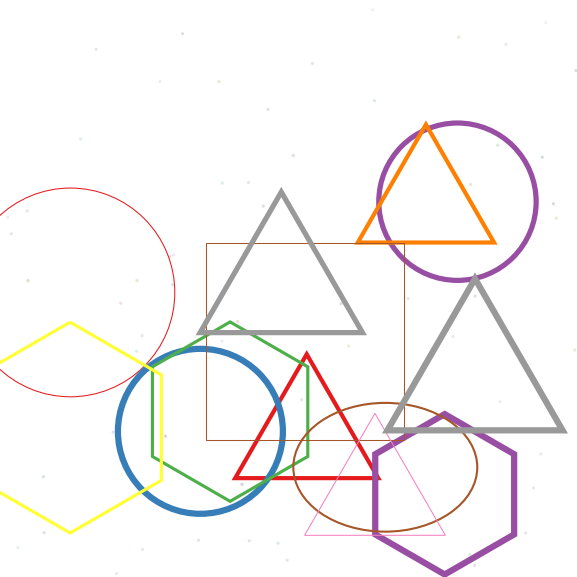[{"shape": "triangle", "thickness": 2, "radius": 0.72, "center": [0.531, 0.243]}, {"shape": "circle", "thickness": 0.5, "radius": 0.9, "center": [0.122, 0.493]}, {"shape": "circle", "thickness": 3, "radius": 0.71, "center": [0.347, 0.252]}, {"shape": "hexagon", "thickness": 1.5, "radius": 0.78, "center": [0.398, 0.286]}, {"shape": "hexagon", "thickness": 3, "radius": 0.69, "center": [0.77, 0.143]}, {"shape": "circle", "thickness": 2.5, "radius": 0.68, "center": [0.792, 0.65]}, {"shape": "triangle", "thickness": 2, "radius": 0.68, "center": [0.738, 0.647]}, {"shape": "hexagon", "thickness": 1.5, "radius": 0.91, "center": [0.121, 0.259]}, {"shape": "oval", "thickness": 1, "radius": 0.8, "center": [0.667, 0.19]}, {"shape": "square", "thickness": 0.5, "radius": 0.85, "center": [0.528, 0.407]}, {"shape": "triangle", "thickness": 0.5, "radius": 0.7, "center": [0.649, 0.143]}, {"shape": "triangle", "thickness": 2.5, "radius": 0.81, "center": [0.487, 0.504]}, {"shape": "triangle", "thickness": 3, "radius": 0.88, "center": [0.823, 0.342]}]